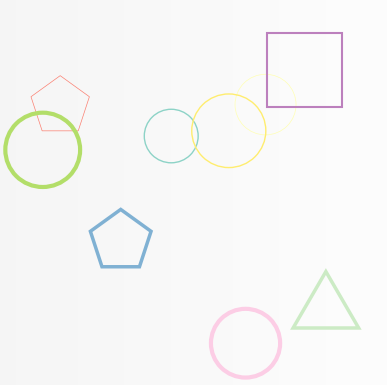[{"shape": "circle", "thickness": 1, "radius": 0.35, "center": [0.442, 0.647]}, {"shape": "circle", "thickness": 0.5, "radius": 0.39, "center": [0.685, 0.728]}, {"shape": "pentagon", "thickness": 0.5, "radius": 0.4, "center": [0.155, 0.724]}, {"shape": "pentagon", "thickness": 2.5, "radius": 0.41, "center": [0.312, 0.374]}, {"shape": "circle", "thickness": 3, "radius": 0.48, "center": [0.11, 0.611]}, {"shape": "circle", "thickness": 3, "radius": 0.45, "center": [0.634, 0.109]}, {"shape": "square", "thickness": 1.5, "radius": 0.48, "center": [0.786, 0.818]}, {"shape": "triangle", "thickness": 2.5, "radius": 0.49, "center": [0.841, 0.197]}, {"shape": "circle", "thickness": 1, "radius": 0.48, "center": [0.59, 0.66]}]